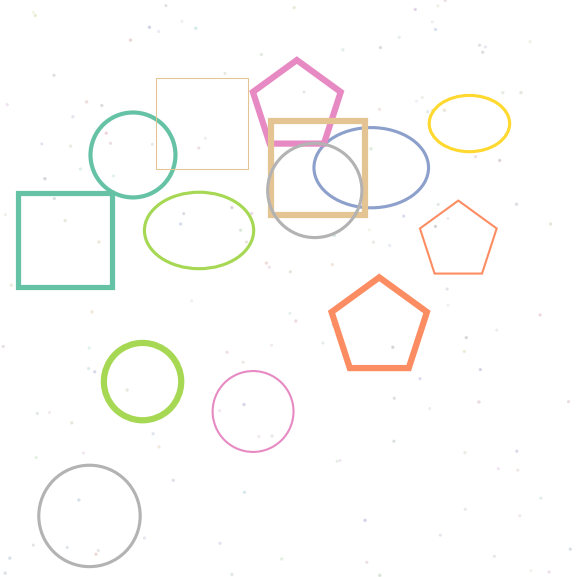[{"shape": "square", "thickness": 2.5, "radius": 0.41, "center": [0.112, 0.584]}, {"shape": "circle", "thickness": 2, "radius": 0.37, "center": [0.23, 0.731]}, {"shape": "pentagon", "thickness": 1, "radius": 0.35, "center": [0.794, 0.582]}, {"shape": "pentagon", "thickness": 3, "radius": 0.43, "center": [0.657, 0.432]}, {"shape": "oval", "thickness": 1.5, "radius": 0.5, "center": [0.643, 0.709]}, {"shape": "pentagon", "thickness": 3, "radius": 0.4, "center": [0.514, 0.815]}, {"shape": "circle", "thickness": 1, "radius": 0.35, "center": [0.438, 0.287]}, {"shape": "circle", "thickness": 3, "radius": 0.33, "center": [0.247, 0.338]}, {"shape": "oval", "thickness": 1.5, "radius": 0.47, "center": [0.345, 0.6]}, {"shape": "oval", "thickness": 1.5, "radius": 0.35, "center": [0.813, 0.785]}, {"shape": "square", "thickness": 3, "radius": 0.41, "center": [0.551, 0.709]}, {"shape": "square", "thickness": 0.5, "radius": 0.4, "center": [0.35, 0.785]}, {"shape": "circle", "thickness": 1.5, "radius": 0.44, "center": [0.155, 0.106]}, {"shape": "circle", "thickness": 1.5, "radius": 0.41, "center": [0.545, 0.669]}]